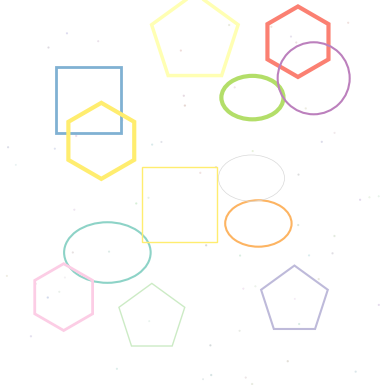[{"shape": "oval", "thickness": 1.5, "radius": 0.56, "center": [0.279, 0.344]}, {"shape": "pentagon", "thickness": 2.5, "radius": 0.59, "center": [0.506, 0.899]}, {"shape": "pentagon", "thickness": 1.5, "radius": 0.46, "center": [0.765, 0.219]}, {"shape": "hexagon", "thickness": 3, "radius": 0.46, "center": [0.774, 0.892]}, {"shape": "square", "thickness": 2, "radius": 0.43, "center": [0.23, 0.741]}, {"shape": "oval", "thickness": 1.5, "radius": 0.43, "center": [0.671, 0.42]}, {"shape": "oval", "thickness": 3, "radius": 0.4, "center": [0.656, 0.747]}, {"shape": "hexagon", "thickness": 2, "radius": 0.43, "center": [0.165, 0.228]}, {"shape": "oval", "thickness": 0.5, "radius": 0.43, "center": [0.653, 0.537]}, {"shape": "circle", "thickness": 1.5, "radius": 0.47, "center": [0.815, 0.797]}, {"shape": "pentagon", "thickness": 1, "radius": 0.45, "center": [0.394, 0.174]}, {"shape": "hexagon", "thickness": 3, "radius": 0.49, "center": [0.263, 0.634]}, {"shape": "square", "thickness": 1, "radius": 0.49, "center": [0.465, 0.469]}]